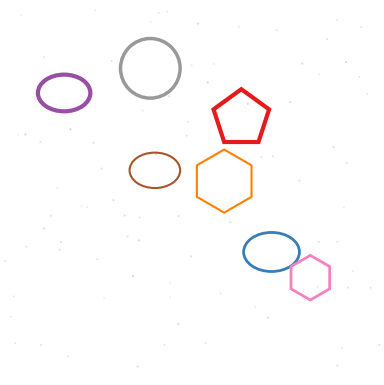[{"shape": "pentagon", "thickness": 3, "radius": 0.38, "center": [0.627, 0.693]}, {"shape": "oval", "thickness": 2, "radius": 0.36, "center": [0.705, 0.346]}, {"shape": "oval", "thickness": 3, "radius": 0.34, "center": [0.167, 0.759]}, {"shape": "hexagon", "thickness": 1.5, "radius": 0.41, "center": [0.582, 0.53]}, {"shape": "oval", "thickness": 1.5, "radius": 0.33, "center": [0.402, 0.558]}, {"shape": "hexagon", "thickness": 2, "radius": 0.29, "center": [0.806, 0.279]}, {"shape": "circle", "thickness": 2.5, "radius": 0.39, "center": [0.39, 0.823]}]